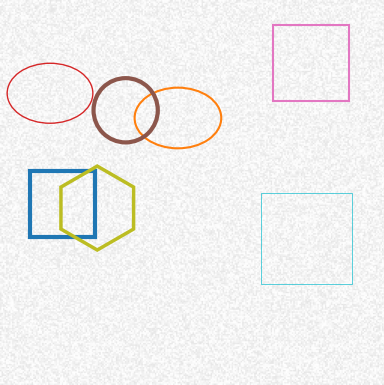[{"shape": "square", "thickness": 3, "radius": 0.43, "center": [0.162, 0.47]}, {"shape": "oval", "thickness": 1.5, "radius": 0.56, "center": [0.462, 0.694]}, {"shape": "oval", "thickness": 1, "radius": 0.56, "center": [0.13, 0.758]}, {"shape": "circle", "thickness": 3, "radius": 0.42, "center": [0.326, 0.714]}, {"shape": "square", "thickness": 1.5, "radius": 0.49, "center": [0.809, 0.836]}, {"shape": "hexagon", "thickness": 2.5, "radius": 0.54, "center": [0.253, 0.46]}, {"shape": "square", "thickness": 0.5, "radius": 0.59, "center": [0.796, 0.381]}]